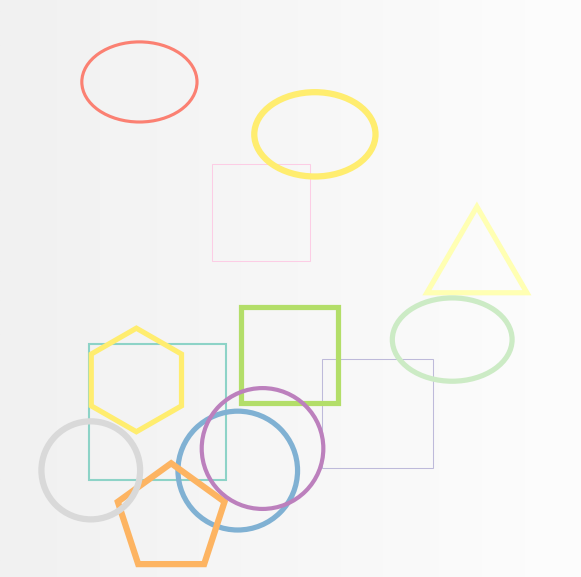[{"shape": "square", "thickness": 1, "radius": 0.59, "center": [0.271, 0.286]}, {"shape": "triangle", "thickness": 2.5, "radius": 0.5, "center": [0.82, 0.542]}, {"shape": "square", "thickness": 0.5, "radius": 0.47, "center": [0.65, 0.283]}, {"shape": "oval", "thickness": 1.5, "radius": 0.5, "center": [0.24, 0.857]}, {"shape": "circle", "thickness": 2.5, "radius": 0.51, "center": [0.409, 0.184]}, {"shape": "pentagon", "thickness": 3, "radius": 0.48, "center": [0.295, 0.1]}, {"shape": "square", "thickness": 2.5, "radius": 0.42, "center": [0.498, 0.384]}, {"shape": "square", "thickness": 0.5, "radius": 0.42, "center": [0.449, 0.631]}, {"shape": "circle", "thickness": 3, "radius": 0.42, "center": [0.156, 0.185]}, {"shape": "circle", "thickness": 2, "radius": 0.52, "center": [0.452, 0.222]}, {"shape": "oval", "thickness": 2.5, "radius": 0.52, "center": [0.778, 0.411]}, {"shape": "hexagon", "thickness": 2.5, "radius": 0.45, "center": [0.235, 0.341]}, {"shape": "oval", "thickness": 3, "radius": 0.52, "center": [0.542, 0.767]}]